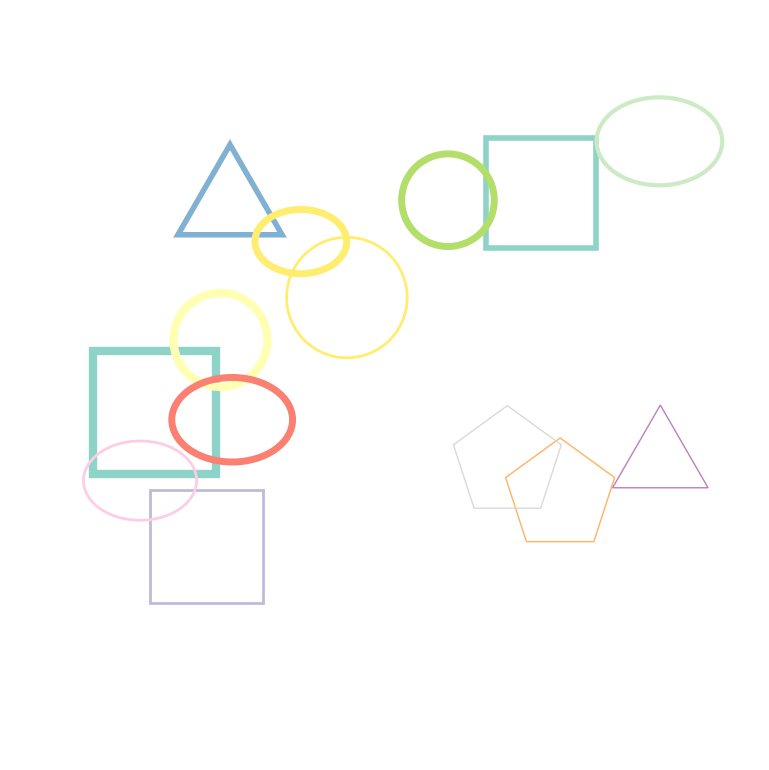[{"shape": "square", "thickness": 3, "radius": 0.4, "center": [0.201, 0.464]}, {"shape": "square", "thickness": 2, "radius": 0.36, "center": [0.702, 0.749]}, {"shape": "circle", "thickness": 3, "radius": 0.3, "center": [0.286, 0.559]}, {"shape": "square", "thickness": 1, "radius": 0.37, "center": [0.268, 0.29]}, {"shape": "oval", "thickness": 2.5, "radius": 0.39, "center": [0.302, 0.455]}, {"shape": "triangle", "thickness": 2, "radius": 0.39, "center": [0.299, 0.734]}, {"shape": "pentagon", "thickness": 0.5, "radius": 0.37, "center": [0.727, 0.357]}, {"shape": "circle", "thickness": 2.5, "radius": 0.3, "center": [0.582, 0.74]}, {"shape": "oval", "thickness": 1, "radius": 0.37, "center": [0.182, 0.376]}, {"shape": "pentagon", "thickness": 0.5, "radius": 0.37, "center": [0.659, 0.4]}, {"shape": "triangle", "thickness": 0.5, "radius": 0.36, "center": [0.858, 0.402]}, {"shape": "oval", "thickness": 1.5, "radius": 0.41, "center": [0.856, 0.816]}, {"shape": "circle", "thickness": 1, "radius": 0.39, "center": [0.451, 0.614]}, {"shape": "oval", "thickness": 2.5, "radius": 0.3, "center": [0.391, 0.686]}]